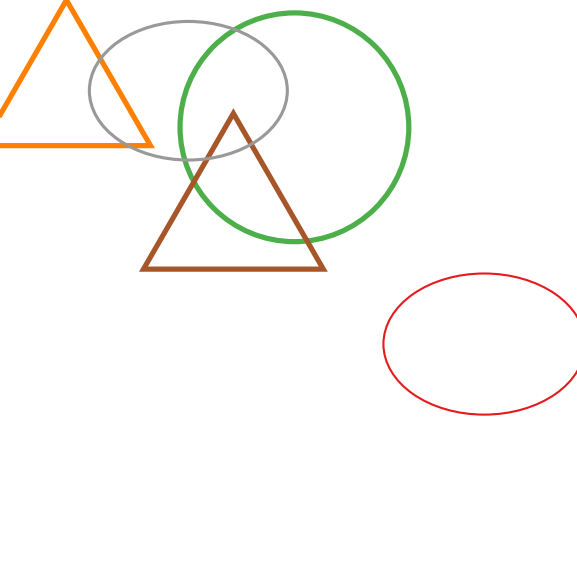[{"shape": "oval", "thickness": 1, "radius": 0.87, "center": [0.838, 0.403]}, {"shape": "circle", "thickness": 2.5, "radius": 0.99, "center": [0.51, 0.779]}, {"shape": "triangle", "thickness": 2.5, "radius": 0.84, "center": [0.115, 0.831]}, {"shape": "triangle", "thickness": 2.5, "radius": 0.9, "center": [0.404, 0.623]}, {"shape": "oval", "thickness": 1.5, "radius": 0.86, "center": [0.326, 0.842]}]